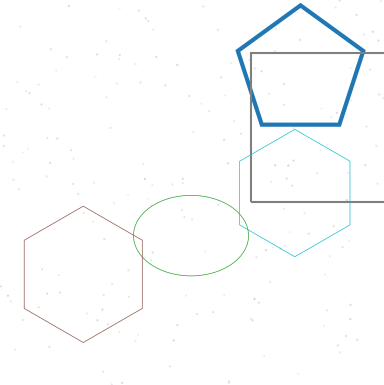[{"shape": "pentagon", "thickness": 3, "radius": 0.86, "center": [0.781, 0.815]}, {"shape": "oval", "thickness": 0.5, "radius": 0.75, "center": [0.496, 0.388]}, {"shape": "hexagon", "thickness": 0.5, "radius": 0.89, "center": [0.216, 0.287]}, {"shape": "square", "thickness": 1.5, "radius": 0.97, "center": [0.847, 0.669]}, {"shape": "hexagon", "thickness": 0.5, "radius": 0.83, "center": [0.766, 0.499]}]